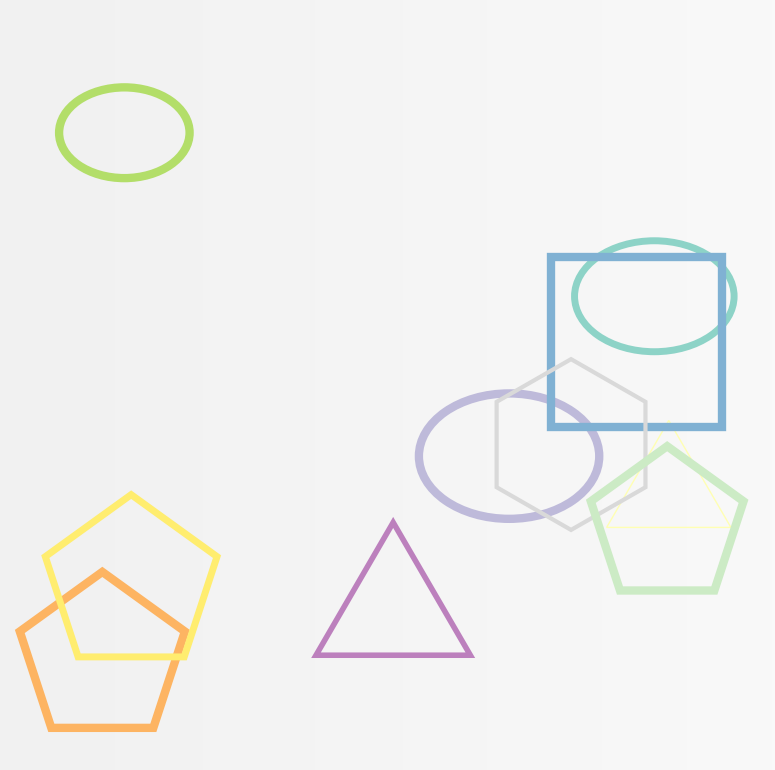[{"shape": "oval", "thickness": 2.5, "radius": 0.51, "center": [0.844, 0.615]}, {"shape": "triangle", "thickness": 0.5, "radius": 0.46, "center": [0.863, 0.361]}, {"shape": "oval", "thickness": 3, "radius": 0.58, "center": [0.657, 0.408]}, {"shape": "square", "thickness": 3, "radius": 0.55, "center": [0.821, 0.556]}, {"shape": "pentagon", "thickness": 3, "radius": 0.56, "center": [0.132, 0.145]}, {"shape": "oval", "thickness": 3, "radius": 0.42, "center": [0.16, 0.828]}, {"shape": "hexagon", "thickness": 1.5, "radius": 0.55, "center": [0.737, 0.423]}, {"shape": "triangle", "thickness": 2, "radius": 0.57, "center": [0.507, 0.207]}, {"shape": "pentagon", "thickness": 3, "radius": 0.52, "center": [0.861, 0.317]}, {"shape": "pentagon", "thickness": 2.5, "radius": 0.58, "center": [0.169, 0.241]}]